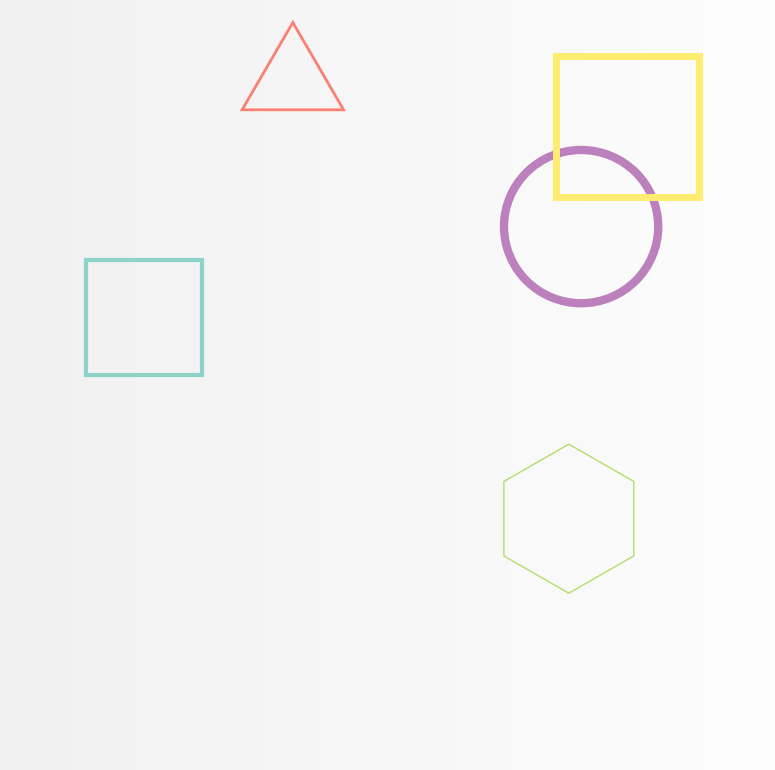[{"shape": "square", "thickness": 1.5, "radius": 0.38, "center": [0.186, 0.588]}, {"shape": "triangle", "thickness": 1, "radius": 0.38, "center": [0.378, 0.895]}, {"shape": "hexagon", "thickness": 0.5, "radius": 0.48, "center": [0.734, 0.326]}, {"shape": "circle", "thickness": 3, "radius": 0.5, "center": [0.75, 0.706]}, {"shape": "square", "thickness": 2.5, "radius": 0.46, "center": [0.81, 0.835]}]